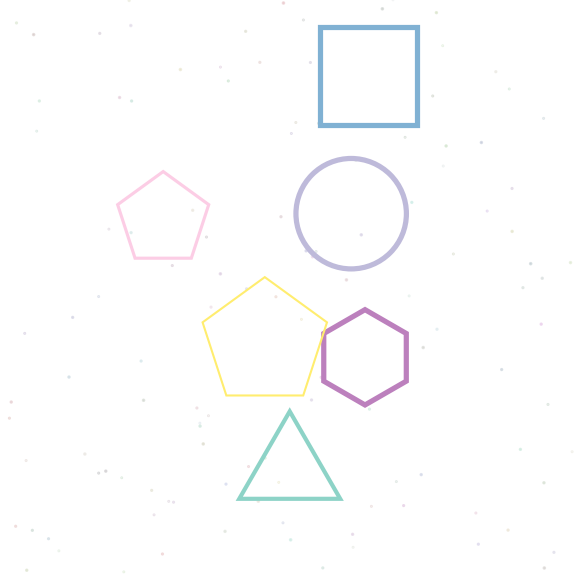[{"shape": "triangle", "thickness": 2, "radius": 0.5, "center": [0.502, 0.186]}, {"shape": "circle", "thickness": 2.5, "radius": 0.48, "center": [0.608, 0.629]}, {"shape": "square", "thickness": 2.5, "radius": 0.42, "center": [0.638, 0.867]}, {"shape": "pentagon", "thickness": 1.5, "radius": 0.41, "center": [0.283, 0.619]}, {"shape": "hexagon", "thickness": 2.5, "radius": 0.41, "center": [0.632, 0.38]}, {"shape": "pentagon", "thickness": 1, "radius": 0.57, "center": [0.459, 0.406]}]